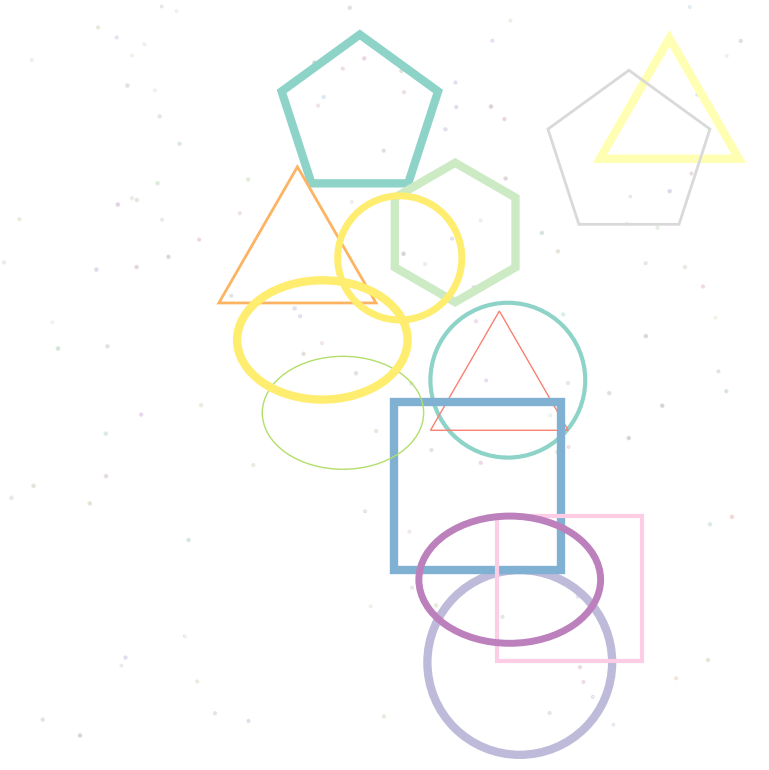[{"shape": "pentagon", "thickness": 3, "radius": 0.53, "center": [0.467, 0.848]}, {"shape": "circle", "thickness": 1.5, "radius": 0.5, "center": [0.66, 0.506]}, {"shape": "triangle", "thickness": 3, "radius": 0.52, "center": [0.869, 0.846]}, {"shape": "circle", "thickness": 3, "radius": 0.6, "center": [0.675, 0.14]}, {"shape": "triangle", "thickness": 0.5, "radius": 0.52, "center": [0.648, 0.493]}, {"shape": "square", "thickness": 3, "radius": 0.55, "center": [0.62, 0.369]}, {"shape": "triangle", "thickness": 1, "radius": 0.59, "center": [0.386, 0.665]}, {"shape": "oval", "thickness": 0.5, "radius": 0.52, "center": [0.445, 0.464]}, {"shape": "square", "thickness": 1.5, "radius": 0.47, "center": [0.74, 0.236]}, {"shape": "pentagon", "thickness": 1, "radius": 0.55, "center": [0.817, 0.798]}, {"shape": "oval", "thickness": 2.5, "radius": 0.59, "center": [0.662, 0.247]}, {"shape": "hexagon", "thickness": 3, "radius": 0.45, "center": [0.591, 0.698]}, {"shape": "oval", "thickness": 3, "radius": 0.55, "center": [0.419, 0.559]}, {"shape": "circle", "thickness": 2.5, "radius": 0.4, "center": [0.519, 0.665]}]